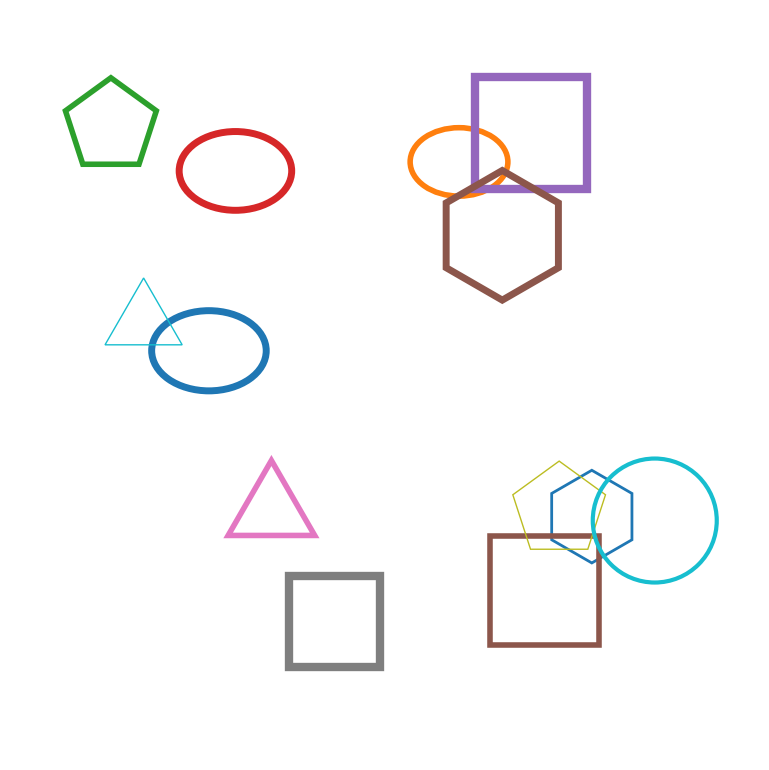[{"shape": "oval", "thickness": 2.5, "radius": 0.37, "center": [0.271, 0.544]}, {"shape": "hexagon", "thickness": 1, "radius": 0.3, "center": [0.769, 0.329]}, {"shape": "oval", "thickness": 2, "radius": 0.32, "center": [0.596, 0.79]}, {"shape": "pentagon", "thickness": 2, "radius": 0.31, "center": [0.144, 0.837]}, {"shape": "oval", "thickness": 2.5, "radius": 0.37, "center": [0.306, 0.778]}, {"shape": "square", "thickness": 3, "radius": 0.36, "center": [0.69, 0.827]}, {"shape": "square", "thickness": 2, "radius": 0.35, "center": [0.707, 0.233]}, {"shape": "hexagon", "thickness": 2.5, "radius": 0.42, "center": [0.652, 0.694]}, {"shape": "triangle", "thickness": 2, "radius": 0.32, "center": [0.352, 0.337]}, {"shape": "square", "thickness": 3, "radius": 0.29, "center": [0.435, 0.192]}, {"shape": "pentagon", "thickness": 0.5, "radius": 0.32, "center": [0.726, 0.338]}, {"shape": "circle", "thickness": 1.5, "radius": 0.4, "center": [0.85, 0.324]}, {"shape": "triangle", "thickness": 0.5, "radius": 0.29, "center": [0.186, 0.581]}]